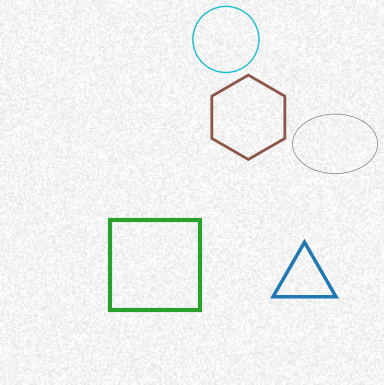[{"shape": "triangle", "thickness": 2.5, "radius": 0.47, "center": [0.791, 0.276]}, {"shape": "square", "thickness": 3, "radius": 0.59, "center": [0.403, 0.312]}, {"shape": "hexagon", "thickness": 2, "radius": 0.55, "center": [0.645, 0.695]}, {"shape": "oval", "thickness": 0.5, "radius": 0.55, "center": [0.87, 0.626]}, {"shape": "circle", "thickness": 1, "radius": 0.43, "center": [0.587, 0.898]}]